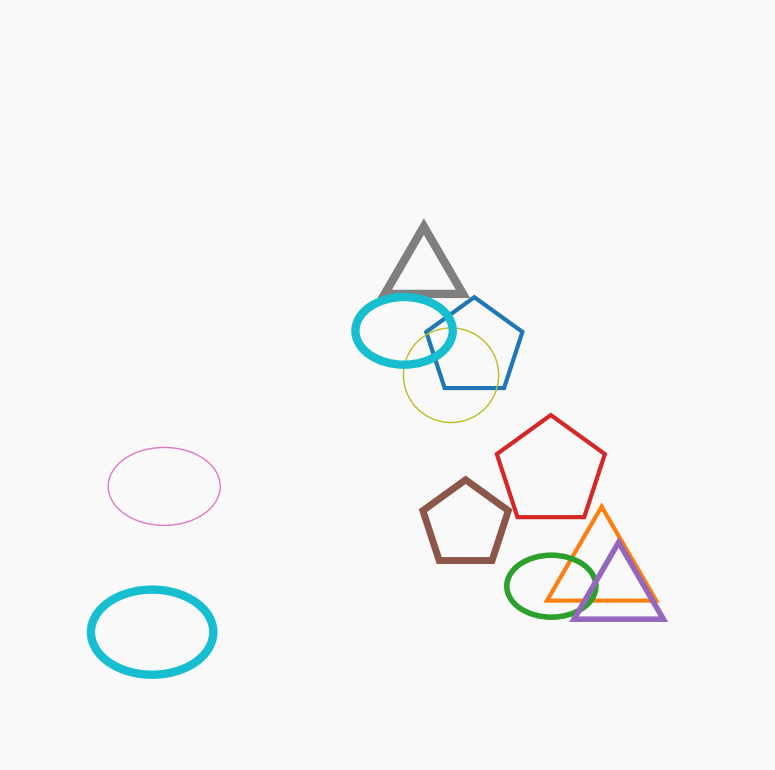[{"shape": "pentagon", "thickness": 1.5, "radius": 0.33, "center": [0.612, 0.549]}, {"shape": "triangle", "thickness": 1.5, "radius": 0.41, "center": [0.776, 0.261]}, {"shape": "oval", "thickness": 2, "radius": 0.29, "center": [0.711, 0.239]}, {"shape": "pentagon", "thickness": 1.5, "radius": 0.37, "center": [0.711, 0.388]}, {"shape": "triangle", "thickness": 2, "radius": 0.33, "center": [0.798, 0.229]}, {"shape": "pentagon", "thickness": 2.5, "radius": 0.29, "center": [0.601, 0.319]}, {"shape": "oval", "thickness": 0.5, "radius": 0.36, "center": [0.212, 0.368]}, {"shape": "triangle", "thickness": 3, "radius": 0.29, "center": [0.547, 0.647]}, {"shape": "circle", "thickness": 0.5, "radius": 0.31, "center": [0.582, 0.513]}, {"shape": "oval", "thickness": 3, "radius": 0.31, "center": [0.521, 0.57]}, {"shape": "oval", "thickness": 3, "radius": 0.39, "center": [0.196, 0.179]}]